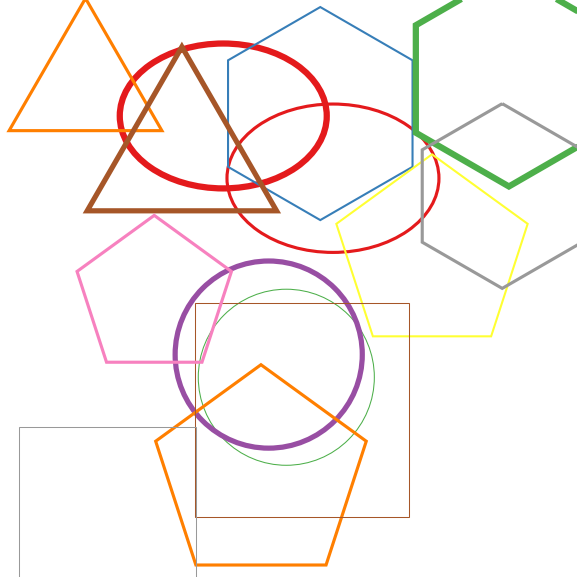[{"shape": "oval", "thickness": 1.5, "radius": 0.92, "center": [0.577, 0.691]}, {"shape": "oval", "thickness": 3, "radius": 0.9, "center": [0.387, 0.798]}, {"shape": "hexagon", "thickness": 1, "radius": 0.92, "center": [0.555, 0.802]}, {"shape": "hexagon", "thickness": 3, "radius": 0.93, "center": [0.881, 0.862]}, {"shape": "circle", "thickness": 0.5, "radius": 0.76, "center": [0.496, 0.346]}, {"shape": "circle", "thickness": 2.5, "radius": 0.81, "center": [0.465, 0.385]}, {"shape": "triangle", "thickness": 1.5, "radius": 0.76, "center": [0.148, 0.849]}, {"shape": "pentagon", "thickness": 1.5, "radius": 0.96, "center": [0.452, 0.176]}, {"shape": "pentagon", "thickness": 1, "radius": 0.87, "center": [0.748, 0.558]}, {"shape": "square", "thickness": 0.5, "radius": 0.93, "center": [0.522, 0.289]}, {"shape": "triangle", "thickness": 2.5, "radius": 0.95, "center": [0.315, 0.729]}, {"shape": "pentagon", "thickness": 1.5, "radius": 0.7, "center": [0.267, 0.486]}, {"shape": "square", "thickness": 0.5, "radius": 0.77, "center": [0.186, 0.106]}, {"shape": "hexagon", "thickness": 1.5, "radius": 0.8, "center": [0.87, 0.66]}]